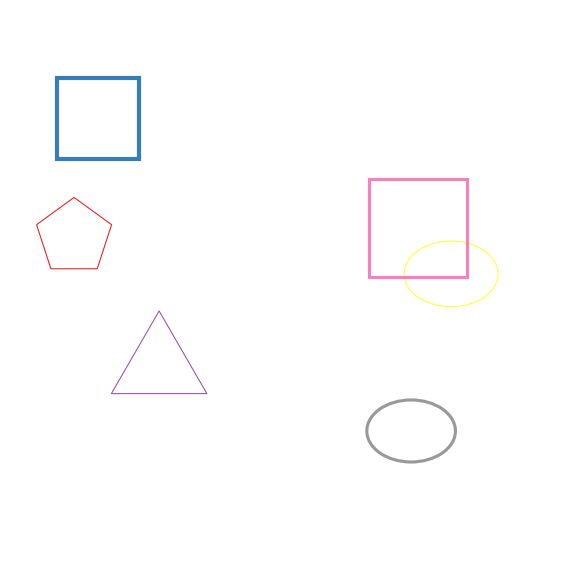[{"shape": "pentagon", "thickness": 0.5, "radius": 0.34, "center": [0.128, 0.589]}, {"shape": "square", "thickness": 2, "radius": 0.35, "center": [0.17, 0.794]}, {"shape": "triangle", "thickness": 0.5, "radius": 0.48, "center": [0.276, 0.365]}, {"shape": "oval", "thickness": 0.5, "radius": 0.41, "center": [0.781, 0.525]}, {"shape": "square", "thickness": 1.5, "radius": 0.42, "center": [0.724, 0.604]}, {"shape": "oval", "thickness": 1.5, "radius": 0.38, "center": [0.712, 0.253]}]